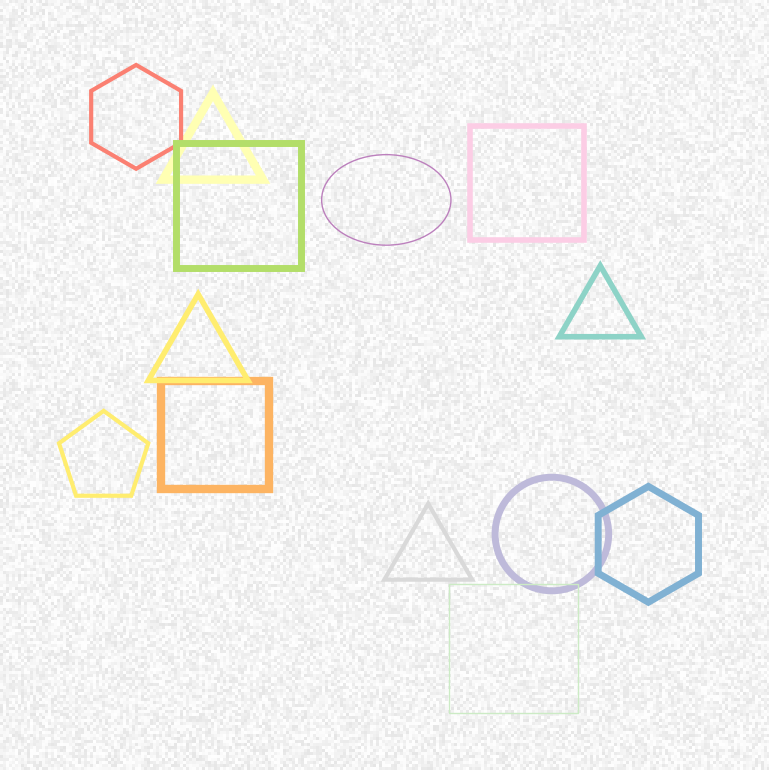[{"shape": "triangle", "thickness": 2, "radius": 0.31, "center": [0.78, 0.593]}, {"shape": "triangle", "thickness": 3, "radius": 0.38, "center": [0.277, 0.804]}, {"shape": "circle", "thickness": 2.5, "radius": 0.37, "center": [0.717, 0.306]}, {"shape": "hexagon", "thickness": 1.5, "radius": 0.34, "center": [0.177, 0.848]}, {"shape": "hexagon", "thickness": 2.5, "radius": 0.38, "center": [0.842, 0.293]}, {"shape": "square", "thickness": 3, "radius": 0.35, "center": [0.279, 0.435]}, {"shape": "square", "thickness": 2.5, "radius": 0.41, "center": [0.31, 0.733]}, {"shape": "square", "thickness": 2, "radius": 0.37, "center": [0.685, 0.762]}, {"shape": "triangle", "thickness": 1.5, "radius": 0.33, "center": [0.556, 0.28]}, {"shape": "oval", "thickness": 0.5, "radius": 0.42, "center": [0.502, 0.74]}, {"shape": "square", "thickness": 0.5, "radius": 0.42, "center": [0.667, 0.158]}, {"shape": "pentagon", "thickness": 1.5, "radius": 0.3, "center": [0.135, 0.405]}, {"shape": "triangle", "thickness": 2, "radius": 0.37, "center": [0.257, 0.543]}]